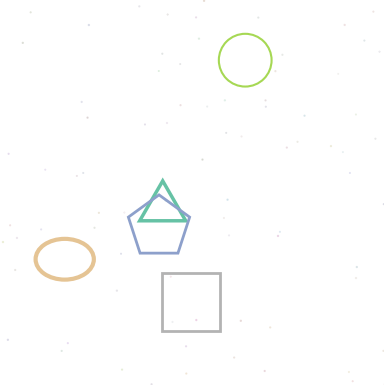[{"shape": "triangle", "thickness": 2.5, "radius": 0.35, "center": [0.423, 0.461]}, {"shape": "pentagon", "thickness": 2, "radius": 0.42, "center": [0.413, 0.41]}, {"shape": "circle", "thickness": 1.5, "radius": 0.34, "center": [0.637, 0.844]}, {"shape": "oval", "thickness": 3, "radius": 0.38, "center": [0.168, 0.327]}, {"shape": "square", "thickness": 2, "radius": 0.38, "center": [0.496, 0.216]}]